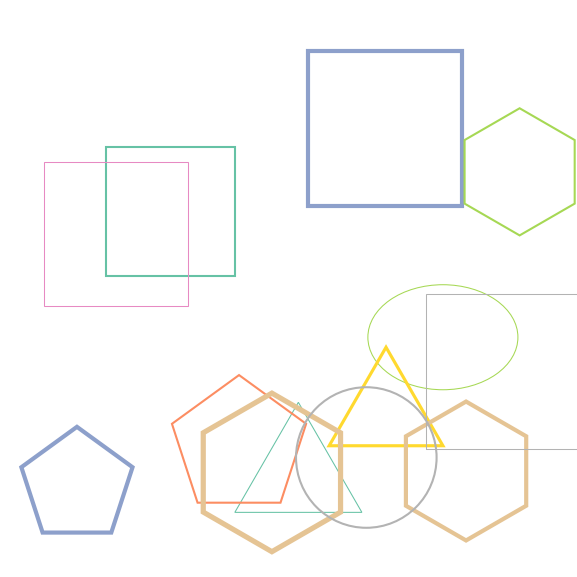[{"shape": "triangle", "thickness": 0.5, "radius": 0.64, "center": [0.517, 0.175]}, {"shape": "square", "thickness": 1, "radius": 0.56, "center": [0.296, 0.633]}, {"shape": "pentagon", "thickness": 1, "radius": 0.61, "center": [0.414, 0.227]}, {"shape": "pentagon", "thickness": 2, "radius": 0.51, "center": [0.133, 0.159]}, {"shape": "square", "thickness": 2, "radius": 0.67, "center": [0.666, 0.777]}, {"shape": "square", "thickness": 0.5, "radius": 0.62, "center": [0.201, 0.594]}, {"shape": "hexagon", "thickness": 1, "radius": 0.55, "center": [0.9, 0.702]}, {"shape": "oval", "thickness": 0.5, "radius": 0.65, "center": [0.767, 0.415]}, {"shape": "triangle", "thickness": 1.5, "radius": 0.57, "center": [0.668, 0.284]}, {"shape": "hexagon", "thickness": 2, "radius": 0.6, "center": [0.807, 0.184]}, {"shape": "hexagon", "thickness": 2.5, "radius": 0.69, "center": [0.471, 0.181]}, {"shape": "circle", "thickness": 1, "radius": 0.61, "center": [0.634, 0.207]}, {"shape": "square", "thickness": 0.5, "radius": 0.67, "center": [0.872, 0.355]}]